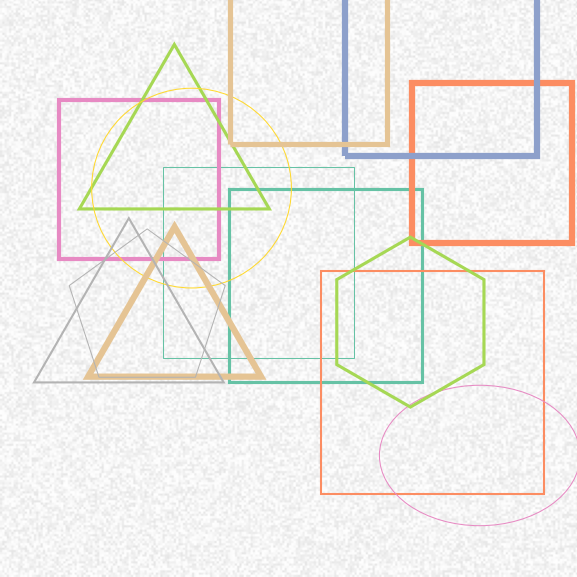[{"shape": "square", "thickness": 0.5, "radius": 0.83, "center": [0.448, 0.544]}, {"shape": "square", "thickness": 1.5, "radius": 0.84, "center": [0.564, 0.505]}, {"shape": "square", "thickness": 1, "radius": 0.96, "center": [0.749, 0.336]}, {"shape": "square", "thickness": 3, "radius": 0.69, "center": [0.852, 0.717]}, {"shape": "square", "thickness": 3, "radius": 0.83, "center": [0.764, 0.897]}, {"shape": "square", "thickness": 2, "radius": 0.69, "center": [0.241, 0.689]}, {"shape": "oval", "thickness": 0.5, "radius": 0.87, "center": [0.831, 0.21]}, {"shape": "hexagon", "thickness": 1.5, "radius": 0.74, "center": [0.711, 0.441]}, {"shape": "triangle", "thickness": 1.5, "radius": 0.95, "center": [0.302, 0.732]}, {"shape": "circle", "thickness": 0.5, "radius": 0.86, "center": [0.332, 0.673]}, {"shape": "triangle", "thickness": 3, "radius": 0.86, "center": [0.302, 0.433]}, {"shape": "square", "thickness": 2.5, "radius": 0.68, "center": [0.534, 0.886]}, {"shape": "pentagon", "thickness": 0.5, "radius": 0.71, "center": [0.255, 0.461]}, {"shape": "triangle", "thickness": 1, "radius": 0.95, "center": [0.223, 0.432]}]